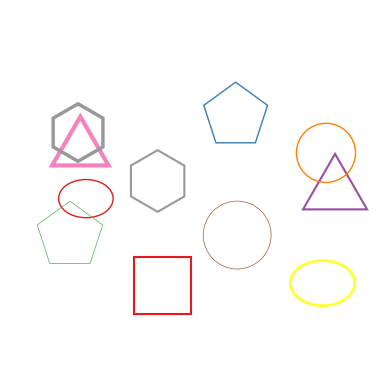[{"shape": "square", "thickness": 1.5, "radius": 0.37, "center": [0.423, 0.259]}, {"shape": "oval", "thickness": 1, "radius": 0.35, "center": [0.223, 0.484]}, {"shape": "pentagon", "thickness": 1, "radius": 0.44, "center": [0.612, 0.699]}, {"shape": "pentagon", "thickness": 0.5, "radius": 0.45, "center": [0.182, 0.388]}, {"shape": "triangle", "thickness": 1.5, "radius": 0.48, "center": [0.87, 0.504]}, {"shape": "circle", "thickness": 1, "radius": 0.38, "center": [0.847, 0.603]}, {"shape": "oval", "thickness": 2, "radius": 0.42, "center": [0.838, 0.265]}, {"shape": "circle", "thickness": 0.5, "radius": 0.44, "center": [0.616, 0.389]}, {"shape": "triangle", "thickness": 3, "radius": 0.42, "center": [0.209, 0.613]}, {"shape": "hexagon", "thickness": 2.5, "radius": 0.37, "center": [0.203, 0.656]}, {"shape": "hexagon", "thickness": 1.5, "radius": 0.4, "center": [0.409, 0.53]}]